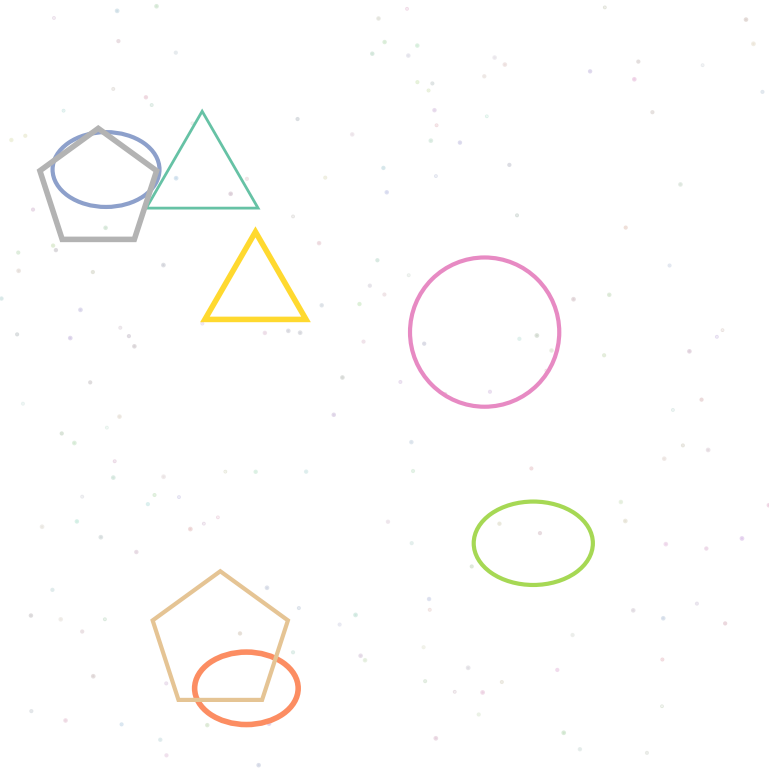[{"shape": "triangle", "thickness": 1, "radius": 0.42, "center": [0.263, 0.772]}, {"shape": "oval", "thickness": 2, "radius": 0.34, "center": [0.32, 0.106]}, {"shape": "oval", "thickness": 1.5, "radius": 0.35, "center": [0.138, 0.78]}, {"shape": "circle", "thickness": 1.5, "radius": 0.48, "center": [0.629, 0.569]}, {"shape": "oval", "thickness": 1.5, "radius": 0.39, "center": [0.693, 0.294]}, {"shape": "triangle", "thickness": 2, "radius": 0.38, "center": [0.332, 0.623]}, {"shape": "pentagon", "thickness": 1.5, "radius": 0.46, "center": [0.286, 0.166]}, {"shape": "pentagon", "thickness": 2, "radius": 0.4, "center": [0.128, 0.754]}]